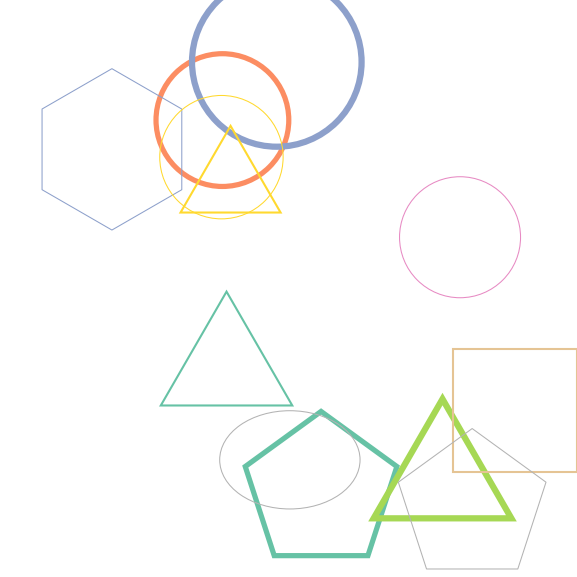[{"shape": "pentagon", "thickness": 2.5, "radius": 0.69, "center": [0.556, 0.149]}, {"shape": "triangle", "thickness": 1, "radius": 0.66, "center": [0.392, 0.363]}, {"shape": "circle", "thickness": 2.5, "radius": 0.57, "center": [0.385, 0.791]}, {"shape": "hexagon", "thickness": 0.5, "radius": 0.7, "center": [0.194, 0.741]}, {"shape": "circle", "thickness": 3, "radius": 0.73, "center": [0.479, 0.892]}, {"shape": "circle", "thickness": 0.5, "radius": 0.52, "center": [0.797, 0.588]}, {"shape": "triangle", "thickness": 3, "radius": 0.69, "center": [0.766, 0.17]}, {"shape": "triangle", "thickness": 1, "radius": 0.5, "center": [0.399, 0.681]}, {"shape": "circle", "thickness": 0.5, "radius": 0.53, "center": [0.383, 0.727]}, {"shape": "square", "thickness": 1, "radius": 0.53, "center": [0.892, 0.288]}, {"shape": "oval", "thickness": 0.5, "radius": 0.61, "center": [0.502, 0.203]}, {"shape": "pentagon", "thickness": 0.5, "radius": 0.67, "center": [0.818, 0.123]}]